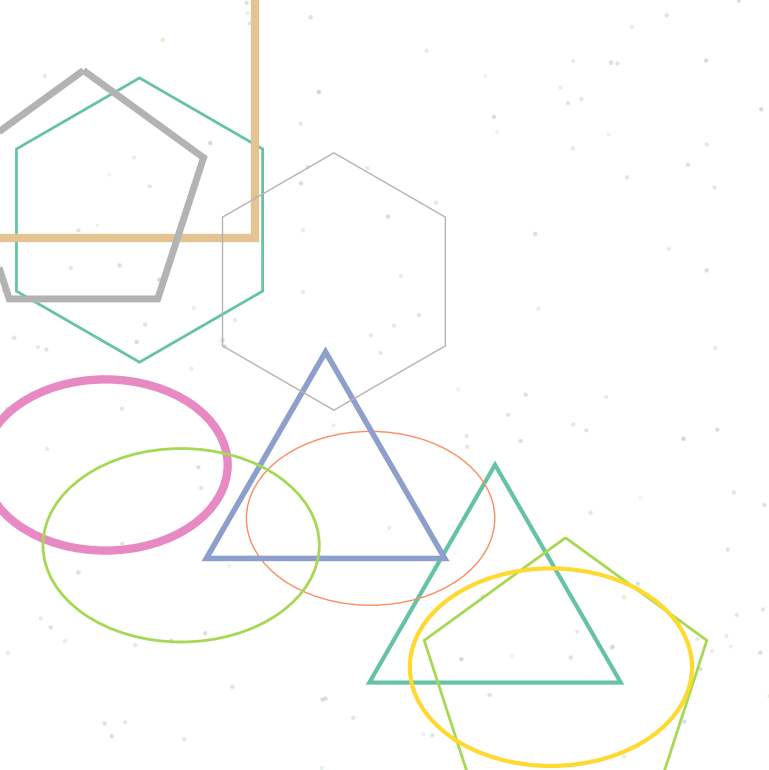[{"shape": "hexagon", "thickness": 1, "radius": 0.92, "center": [0.181, 0.714]}, {"shape": "triangle", "thickness": 1.5, "radius": 0.94, "center": [0.643, 0.208]}, {"shape": "oval", "thickness": 0.5, "radius": 0.81, "center": [0.481, 0.327]}, {"shape": "triangle", "thickness": 2, "radius": 0.89, "center": [0.423, 0.364]}, {"shape": "oval", "thickness": 3, "radius": 0.79, "center": [0.137, 0.396]}, {"shape": "pentagon", "thickness": 1, "radius": 0.96, "center": [0.734, 0.109]}, {"shape": "oval", "thickness": 1, "radius": 0.9, "center": [0.235, 0.292]}, {"shape": "oval", "thickness": 1.5, "radius": 0.92, "center": [0.715, 0.134]}, {"shape": "square", "thickness": 3, "radius": 0.94, "center": [0.142, 0.879]}, {"shape": "hexagon", "thickness": 0.5, "radius": 0.84, "center": [0.434, 0.634]}, {"shape": "pentagon", "thickness": 2.5, "radius": 0.82, "center": [0.108, 0.744]}]